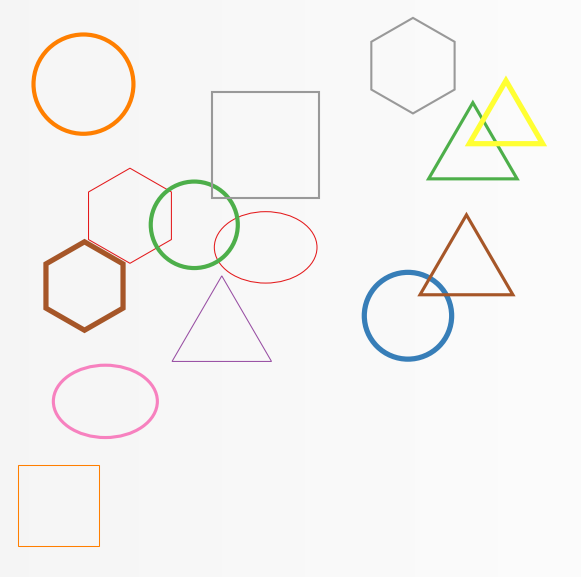[{"shape": "oval", "thickness": 0.5, "radius": 0.44, "center": [0.457, 0.571]}, {"shape": "hexagon", "thickness": 0.5, "radius": 0.41, "center": [0.224, 0.626]}, {"shape": "circle", "thickness": 2.5, "radius": 0.38, "center": [0.702, 0.452]}, {"shape": "triangle", "thickness": 1.5, "radius": 0.44, "center": [0.813, 0.733]}, {"shape": "circle", "thickness": 2, "radius": 0.37, "center": [0.334, 0.61]}, {"shape": "triangle", "thickness": 0.5, "radius": 0.49, "center": [0.382, 0.423]}, {"shape": "square", "thickness": 0.5, "radius": 0.35, "center": [0.101, 0.124]}, {"shape": "circle", "thickness": 2, "radius": 0.43, "center": [0.144, 0.853]}, {"shape": "triangle", "thickness": 2.5, "radius": 0.36, "center": [0.87, 0.787]}, {"shape": "hexagon", "thickness": 2.5, "radius": 0.38, "center": [0.145, 0.504]}, {"shape": "triangle", "thickness": 1.5, "radius": 0.46, "center": [0.802, 0.535]}, {"shape": "oval", "thickness": 1.5, "radius": 0.45, "center": [0.181, 0.304]}, {"shape": "square", "thickness": 1, "radius": 0.46, "center": [0.457, 0.749]}, {"shape": "hexagon", "thickness": 1, "radius": 0.41, "center": [0.71, 0.885]}]